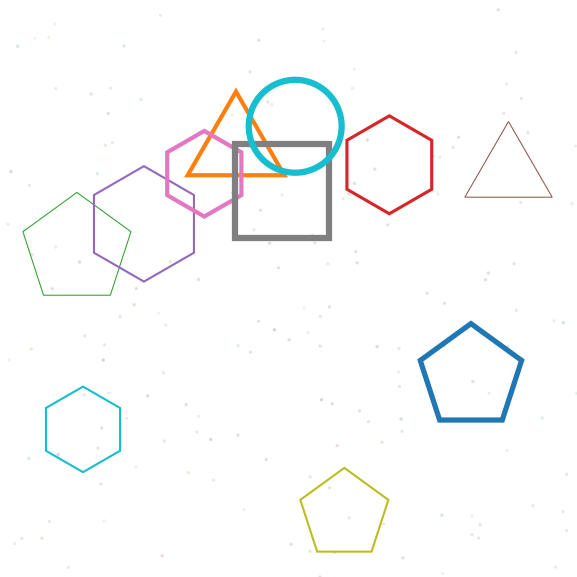[{"shape": "pentagon", "thickness": 2.5, "radius": 0.46, "center": [0.815, 0.346]}, {"shape": "triangle", "thickness": 2, "radius": 0.48, "center": [0.409, 0.744]}, {"shape": "pentagon", "thickness": 0.5, "radius": 0.49, "center": [0.133, 0.568]}, {"shape": "hexagon", "thickness": 1.5, "radius": 0.42, "center": [0.674, 0.714]}, {"shape": "hexagon", "thickness": 1, "radius": 0.5, "center": [0.249, 0.611]}, {"shape": "triangle", "thickness": 0.5, "radius": 0.44, "center": [0.881, 0.701]}, {"shape": "hexagon", "thickness": 2, "radius": 0.37, "center": [0.354, 0.698]}, {"shape": "square", "thickness": 3, "radius": 0.41, "center": [0.488, 0.668]}, {"shape": "pentagon", "thickness": 1, "radius": 0.4, "center": [0.596, 0.109]}, {"shape": "hexagon", "thickness": 1, "radius": 0.37, "center": [0.144, 0.256]}, {"shape": "circle", "thickness": 3, "radius": 0.4, "center": [0.511, 0.781]}]